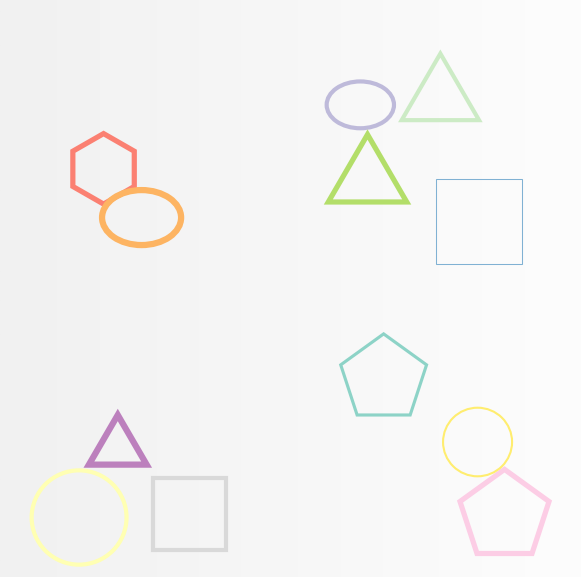[{"shape": "pentagon", "thickness": 1.5, "radius": 0.39, "center": [0.66, 0.343]}, {"shape": "circle", "thickness": 2, "radius": 0.41, "center": [0.136, 0.103]}, {"shape": "oval", "thickness": 2, "radius": 0.29, "center": [0.62, 0.818]}, {"shape": "hexagon", "thickness": 2.5, "radius": 0.31, "center": [0.178, 0.707]}, {"shape": "square", "thickness": 0.5, "radius": 0.37, "center": [0.824, 0.615]}, {"shape": "oval", "thickness": 3, "radius": 0.34, "center": [0.244, 0.622]}, {"shape": "triangle", "thickness": 2.5, "radius": 0.39, "center": [0.632, 0.688]}, {"shape": "pentagon", "thickness": 2.5, "radius": 0.4, "center": [0.868, 0.106]}, {"shape": "square", "thickness": 2, "radius": 0.32, "center": [0.326, 0.109]}, {"shape": "triangle", "thickness": 3, "radius": 0.29, "center": [0.203, 0.223]}, {"shape": "triangle", "thickness": 2, "radius": 0.38, "center": [0.758, 0.829]}, {"shape": "circle", "thickness": 1, "radius": 0.3, "center": [0.822, 0.234]}]